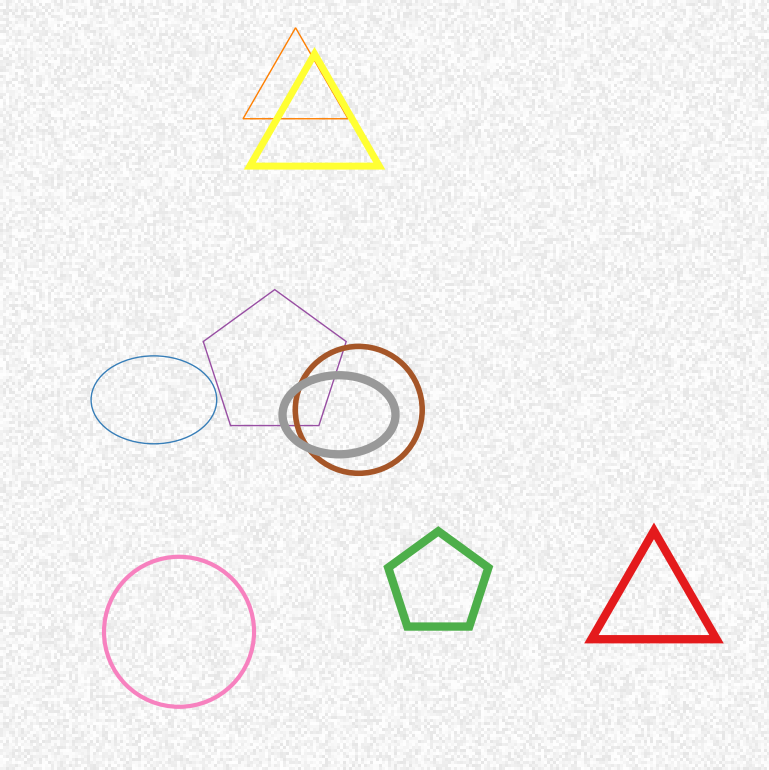[{"shape": "triangle", "thickness": 3, "radius": 0.47, "center": [0.849, 0.217]}, {"shape": "oval", "thickness": 0.5, "radius": 0.41, "center": [0.2, 0.481]}, {"shape": "pentagon", "thickness": 3, "radius": 0.34, "center": [0.569, 0.242]}, {"shape": "pentagon", "thickness": 0.5, "radius": 0.49, "center": [0.357, 0.526]}, {"shape": "triangle", "thickness": 0.5, "radius": 0.39, "center": [0.384, 0.885]}, {"shape": "triangle", "thickness": 2.5, "radius": 0.49, "center": [0.408, 0.833]}, {"shape": "circle", "thickness": 2, "radius": 0.41, "center": [0.466, 0.468]}, {"shape": "circle", "thickness": 1.5, "radius": 0.49, "center": [0.233, 0.18]}, {"shape": "oval", "thickness": 3, "radius": 0.37, "center": [0.44, 0.461]}]